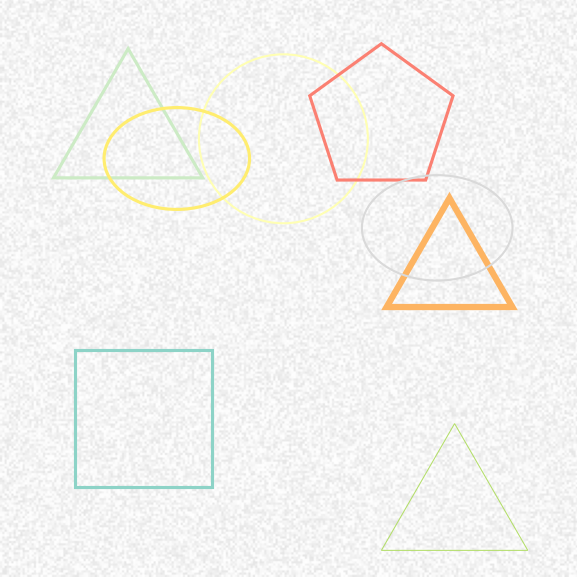[{"shape": "square", "thickness": 1.5, "radius": 0.59, "center": [0.249, 0.275]}, {"shape": "circle", "thickness": 1, "radius": 0.73, "center": [0.491, 0.759]}, {"shape": "pentagon", "thickness": 1.5, "radius": 0.65, "center": [0.66, 0.793]}, {"shape": "triangle", "thickness": 3, "radius": 0.63, "center": [0.778, 0.53]}, {"shape": "triangle", "thickness": 0.5, "radius": 0.73, "center": [0.787, 0.119]}, {"shape": "oval", "thickness": 1, "radius": 0.65, "center": [0.757, 0.605]}, {"shape": "triangle", "thickness": 1.5, "radius": 0.75, "center": [0.222, 0.766]}, {"shape": "oval", "thickness": 1.5, "radius": 0.63, "center": [0.306, 0.725]}]